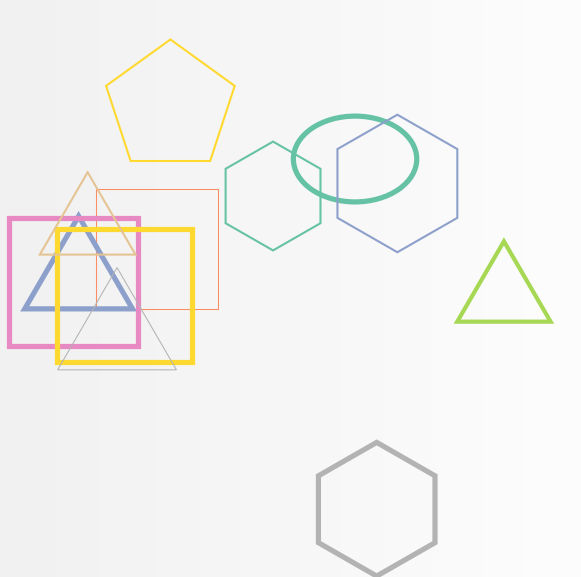[{"shape": "hexagon", "thickness": 1, "radius": 0.47, "center": [0.47, 0.66]}, {"shape": "oval", "thickness": 2.5, "radius": 0.53, "center": [0.611, 0.724]}, {"shape": "square", "thickness": 0.5, "radius": 0.52, "center": [0.27, 0.568]}, {"shape": "triangle", "thickness": 2.5, "radius": 0.54, "center": [0.135, 0.518]}, {"shape": "hexagon", "thickness": 1, "radius": 0.6, "center": [0.684, 0.681]}, {"shape": "square", "thickness": 2.5, "radius": 0.56, "center": [0.126, 0.511]}, {"shape": "triangle", "thickness": 2, "radius": 0.46, "center": [0.867, 0.488]}, {"shape": "square", "thickness": 2.5, "radius": 0.58, "center": [0.214, 0.487]}, {"shape": "pentagon", "thickness": 1, "radius": 0.58, "center": [0.293, 0.814]}, {"shape": "triangle", "thickness": 1, "radius": 0.48, "center": [0.151, 0.606]}, {"shape": "triangle", "thickness": 0.5, "radius": 0.59, "center": [0.201, 0.418]}, {"shape": "hexagon", "thickness": 2.5, "radius": 0.58, "center": [0.648, 0.117]}]